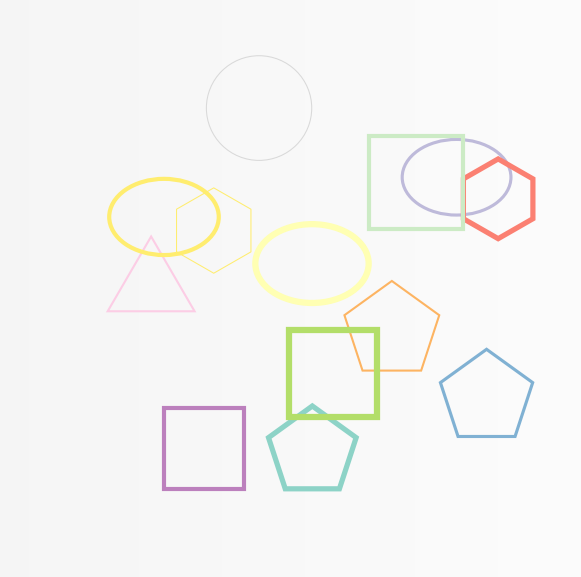[{"shape": "pentagon", "thickness": 2.5, "radius": 0.4, "center": [0.537, 0.217]}, {"shape": "oval", "thickness": 3, "radius": 0.49, "center": [0.537, 0.543]}, {"shape": "oval", "thickness": 1.5, "radius": 0.47, "center": [0.786, 0.692]}, {"shape": "hexagon", "thickness": 2.5, "radius": 0.35, "center": [0.857, 0.655]}, {"shape": "pentagon", "thickness": 1.5, "radius": 0.42, "center": [0.837, 0.311]}, {"shape": "pentagon", "thickness": 1, "radius": 0.43, "center": [0.674, 0.427]}, {"shape": "square", "thickness": 3, "radius": 0.38, "center": [0.573, 0.352]}, {"shape": "triangle", "thickness": 1, "radius": 0.43, "center": [0.26, 0.503]}, {"shape": "circle", "thickness": 0.5, "radius": 0.45, "center": [0.446, 0.812]}, {"shape": "square", "thickness": 2, "radius": 0.35, "center": [0.351, 0.223]}, {"shape": "square", "thickness": 2, "radius": 0.4, "center": [0.716, 0.684]}, {"shape": "hexagon", "thickness": 0.5, "radius": 0.37, "center": [0.368, 0.6]}, {"shape": "oval", "thickness": 2, "radius": 0.47, "center": [0.282, 0.623]}]